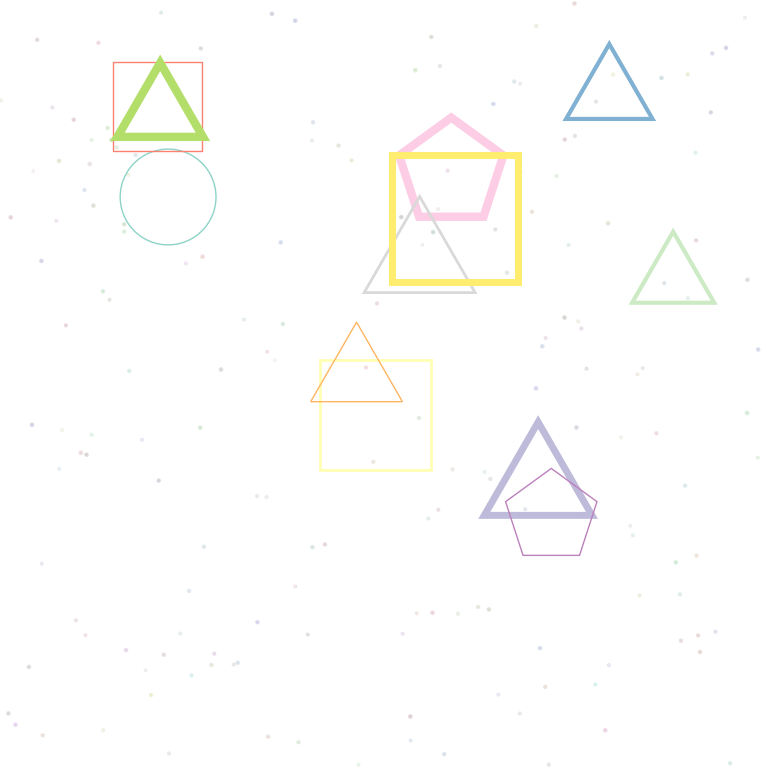[{"shape": "circle", "thickness": 0.5, "radius": 0.31, "center": [0.218, 0.744]}, {"shape": "square", "thickness": 1, "radius": 0.36, "center": [0.488, 0.461]}, {"shape": "triangle", "thickness": 2.5, "radius": 0.4, "center": [0.699, 0.371]}, {"shape": "square", "thickness": 0.5, "radius": 0.29, "center": [0.205, 0.862]}, {"shape": "triangle", "thickness": 1.5, "radius": 0.32, "center": [0.791, 0.878]}, {"shape": "triangle", "thickness": 0.5, "radius": 0.34, "center": [0.463, 0.513]}, {"shape": "triangle", "thickness": 3, "radius": 0.32, "center": [0.208, 0.854]}, {"shape": "pentagon", "thickness": 3, "radius": 0.36, "center": [0.586, 0.776]}, {"shape": "triangle", "thickness": 1, "radius": 0.42, "center": [0.545, 0.662]}, {"shape": "pentagon", "thickness": 0.5, "radius": 0.31, "center": [0.716, 0.329]}, {"shape": "triangle", "thickness": 1.5, "radius": 0.31, "center": [0.874, 0.638]}, {"shape": "square", "thickness": 2.5, "radius": 0.41, "center": [0.591, 0.716]}]